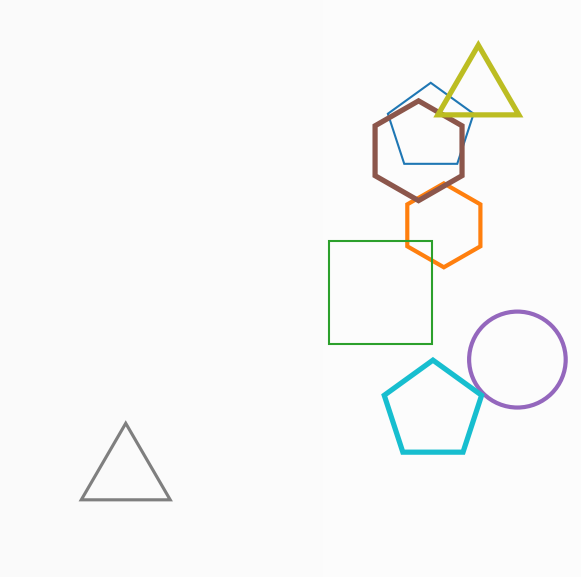[{"shape": "pentagon", "thickness": 1, "radius": 0.39, "center": [0.741, 0.778]}, {"shape": "hexagon", "thickness": 2, "radius": 0.36, "center": [0.764, 0.609]}, {"shape": "square", "thickness": 1, "radius": 0.45, "center": [0.654, 0.493]}, {"shape": "circle", "thickness": 2, "radius": 0.42, "center": [0.89, 0.377]}, {"shape": "hexagon", "thickness": 2.5, "radius": 0.43, "center": [0.72, 0.738]}, {"shape": "triangle", "thickness": 1.5, "radius": 0.44, "center": [0.216, 0.178]}, {"shape": "triangle", "thickness": 2.5, "radius": 0.4, "center": [0.823, 0.84]}, {"shape": "pentagon", "thickness": 2.5, "radius": 0.44, "center": [0.745, 0.287]}]